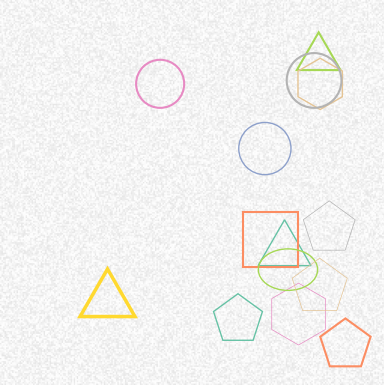[{"shape": "triangle", "thickness": 1, "radius": 0.4, "center": [0.739, 0.35]}, {"shape": "pentagon", "thickness": 1, "radius": 0.33, "center": [0.618, 0.17]}, {"shape": "square", "thickness": 1.5, "radius": 0.36, "center": [0.703, 0.379]}, {"shape": "pentagon", "thickness": 1.5, "radius": 0.34, "center": [0.897, 0.104]}, {"shape": "circle", "thickness": 1, "radius": 0.34, "center": [0.688, 0.614]}, {"shape": "hexagon", "thickness": 0.5, "radius": 0.4, "center": [0.775, 0.184]}, {"shape": "circle", "thickness": 1.5, "radius": 0.31, "center": [0.416, 0.782]}, {"shape": "triangle", "thickness": 1.5, "radius": 0.33, "center": [0.828, 0.851]}, {"shape": "oval", "thickness": 1, "radius": 0.39, "center": [0.748, 0.3]}, {"shape": "triangle", "thickness": 2.5, "radius": 0.41, "center": [0.279, 0.219]}, {"shape": "hexagon", "thickness": 1, "radius": 0.33, "center": [0.832, 0.782]}, {"shape": "pentagon", "thickness": 0.5, "radius": 0.38, "center": [0.83, 0.254]}, {"shape": "pentagon", "thickness": 0.5, "radius": 0.35, "center": [0.855, 0.407]}, {"shape": "circle", "thickness": 1.5, "radius": 0.36, "center": [0.816, 0.791]}]